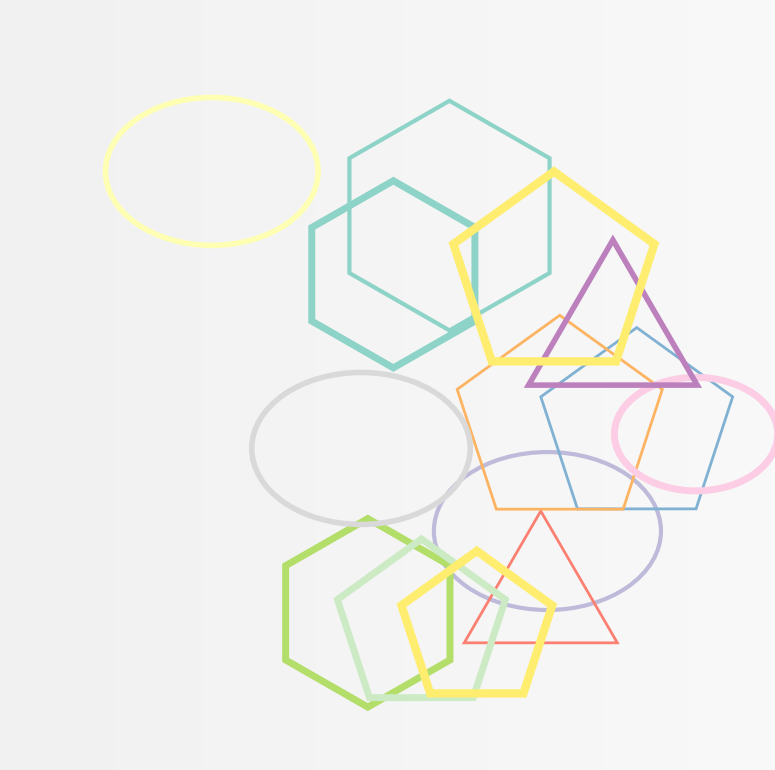[{"shape": "hexagon", "thickness": 1.5, "radius": 0.75, "center": [0.58, 0.72]}, {"shape": "hexagon", "thickness": 2.5, "radius": 0.61, "center": [0.508, 0.644]}, {"shape": "oval", "thickness": 2, "radius": 0.69, "center": [0.273, 0.777]}, {"shape": "oval", "thickness": 1.5, "radius": 0.73, "center": [0.706, 0.31]}, {"shape": "triangle", "thickness": 1, "radius": 0.57, "center": [0.698, 0.222]}, {"shape": "pentagon", "thickness": 1, "radius": 0.65, "center": [0.822, 0.444]}, {"shape": "pentagon", "thickness": 1, "radius": 0.7, "center": [0.722, 0.451]}, {"shape": "hexagon", "thickness": 2.5, "radius": 0.61, "center": [0.475, 0.204]}, {"shape": "oval", "thickness": 2.5, "radius": 0.53, "center": [0.898, 0.436]}, {"shape": "oval", "thickness": 2, "radius": 0.7, "center": [0.466, 0.418]}, {"shape": "triangle", "thickness": 2, "radius": 0.63, "center": [0.791, 0.563]}, {"shape": "pentagon", "thickness": 2.5, "radius": 0.57, "center": [0.544, 0.186]}, {"shape": "pentagon", "thickness": 3, "radius": 0.51, "center": [0.615, 0.182]}, {"shape": "pentagon", "thickness": 3, "radius": 0.68, "center": [0.715, 0.641]}]